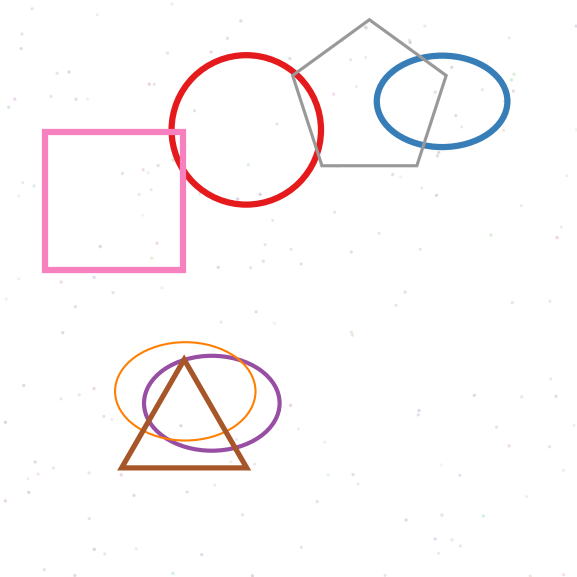[{"shape": "circle", "thickness": 3, "radius": 0.65, "center": [0.426, 0.774]}, {"shape": "oval", "thickness": 3, "radius": 0.57, "center": [0.766, 0.824]}, {"shape": "oval", "thickness": 2, "radius": 0.59, "center": [0.367, 0.301]}, {"shape": "oval", "thickness": 1, "radius": 0.61, "center": [0.321, 0.321]}, {"shape": "triangle", "thickness": 2.5, "radius": 0.63, "center": [0.319, 0.251]}, {"shape": "square", "thickness": 3, "radius": 0.6, "center": [0.198, 0.651]}, {"shape": "pentagon", "thickness": 1.5, "radius": 0.7, "center": [0.64, 0.825]}]